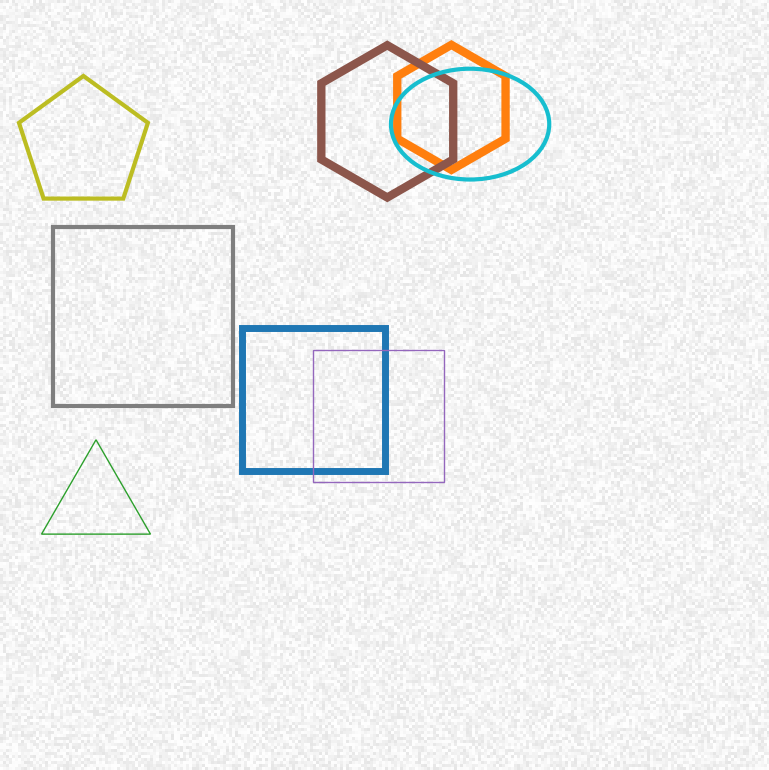[{"shape": "square", "thickness": 2.5, "radius": 0.46, "center": [0.407, 0.481]}, {"shape": "hexagon", "thickness": 3, "radius": 0.41, "center": [0.586, 0.861]}, {"shape": "triangle", "thickness": 0.5, "radius": 0.41, "center": [0.125, 0.347]}, {"shape": "square", "thickness": 0.5, "radius": 0.43, "center": [0.491, 0.46]}, {"shape": "hexagon", "thickness": 3, "radius": 0.49, "center": [0.503, 0.842]}, {"shape": "square", "thickness": 1.5, "radius": 0.58, "center": [0.186, 0.589]}, {"shape": "pentagon", "thickness": 1.5, "radius": 0.44, "center": [0.108, 0.813]}, {"shape": "oval", "thickness": 1.5, "radius": 0.51, "center": [0.611, 0.839]}]